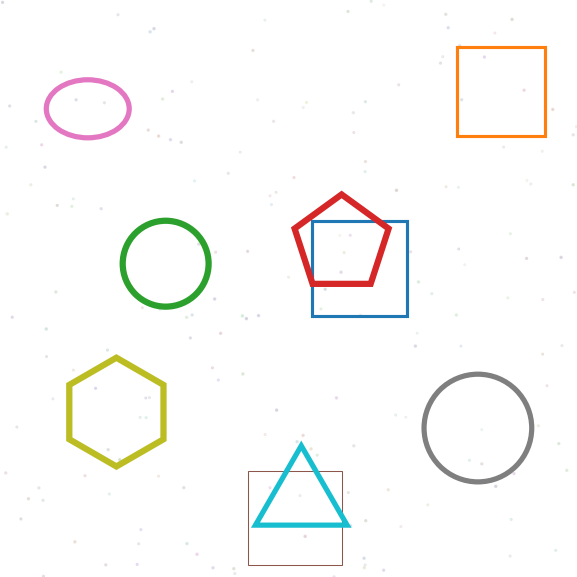[{"shape": "square", "thickness": 1.5, "radius": 0.41, "center": [0.622, 0.533]}, {"shape": "square", "thickness": 1.5, "radius": 0.38, "center": [0.868, 0.841]}, {"shape": "circle", "thickness": 3, "radius": 0.37, "center": [0.287, 0.543]}, {"shape": "pentagon", "thickness": 3, "radius": 0.43, "center": [0.592, 0.577]}, {"shape": "square", "thickness": 0.5, "radius": 0.41, "center": [0.511, 0.102]}, {"shape": "oval", "thickness": 2.5, "radius": 0.36, "center": [0.152, 0.811]}, {"shape": "circle", "thickness": 2.5, "radius": 0.47, "center": [0.828, 0.258]}, {"shape": "hexagon", "thickness": 3, "radius": 0.47, "center": [0.202, 0.286]}, {"shape": "triangle", "thickness": 2.5, "radius": 0.46, "center": [0.522, 0.136]}]